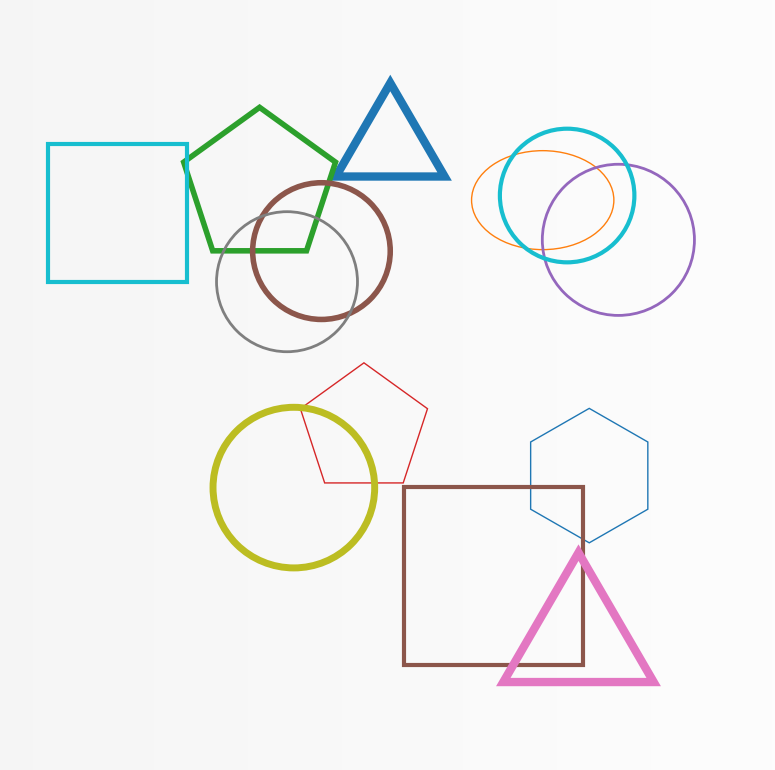[{"shape": "triangle", "thickness": 3, "radius": 0.4, "center": [0.504, 0.811]}, {"shape": "hexagon", "thickness": 0.5, "radius": 0.44, "center": [0.76, 0.382]}, {"shape": "oval", "thickness": 0.5, "radius": 0.46, "center": [0.7, 0.74]}, {"shape": "pentagon", "thickness": 2, "radius": 0.51, "center": [0.335, 0.758]}, {"shape": "pentagon", "thickness": 0.5, "radius": 0.43, "center": [0.47, 0.443]}, {"shape": "circle", "thickness": 1, "radius": 0.49, "center": [0.798, 0.689]}, {"shape": "circle", "thickness": 2, "radius": 0.44, "center": [0.415, 0.674]}, {"shape": "square", "thickness": 1.5, "radius": 0.58, "center": [0.637, 0.252]}, {"shape": "triangle", "thickness": 3, "radius": 0.56, "center": [0.746, 0.17]}, {"shape": "circle", "thickness": 1, "radius": 0.45, "center": [0.37, 0.634]}, {"shape": "circle", "thickness": 2.5, "radius": 0.52, "center": [0.379, 0.367]}, {"shape": "circle", "thickness": 1.5, "radius": 0.43, "center": [0.732, 0.746]}, {"shape": "square", "thickness": 1.5, "radius": 0.45, "center": [0.151, 0.723]}]